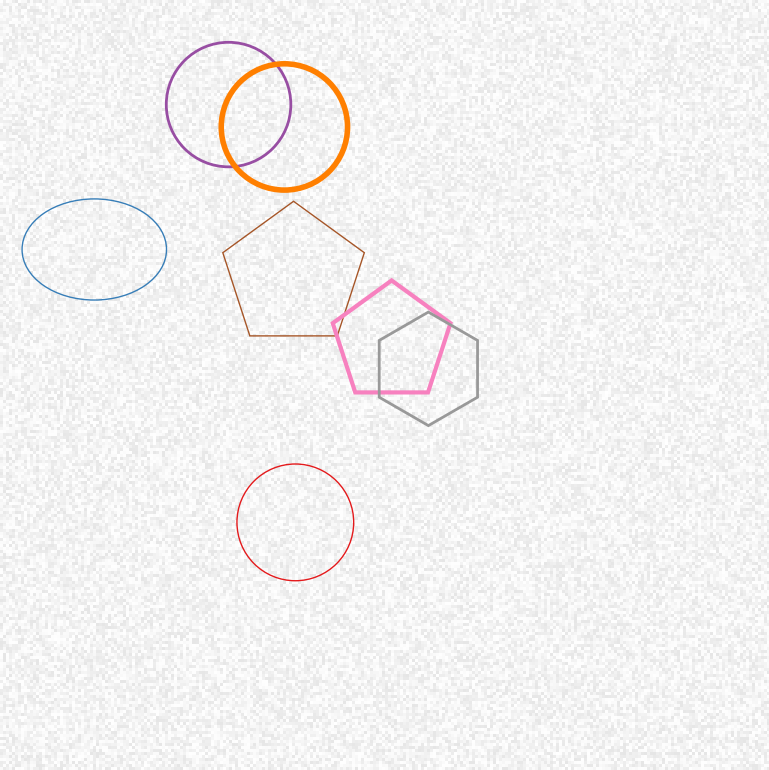[{"shape": "circle", "thickness": 0.5, "radius": 0.38, "center": [0.384, 0.322]}, {"shape": "oval", "thickness": 0.5, "radius": 0.47, "center": [0.122, 0.676]}, {"shape": "circle", "thickness": 1, "radius": 0.4, "center": [0.297, 0.864]}, {"shape": "circle", "thickness": 2, "radius": 0.41, "center": [0.369, 0.835]}, {"shape": "pentagon", "thickness": 0.5, "radius": 0.48, "center": [0.381, 0.642]}, {"shape": "pentagon", "thickness": 1.5, "radius": 0.4, "center": [0.509, 0.555]}, {"shape": "hexagon", "thickness": 1, "radius": 0.37, "center": [0.556, 0.521]}]